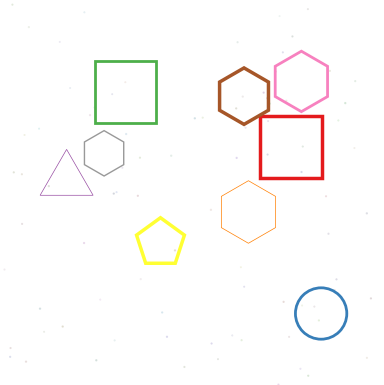[{"shape": "square", "thickness": 2.5, "radius": 0.4, "center": [0.756, 0.619]}, {"shape": "circle", "thickness": 2, "radius": 0.33, "center": [0.834, 0.186]}, {"shape": "square", "thickness": 2, "radius": 0.4, "center": [0.326, 0.76]}, {"shape": "triangle", "thickness": 0.5, "radius": 0.4, "center": [0.173, 0.533]}, {"shape": "hexagon", "thickness": 0.5, "radius": 0.41, "center": [0.645, 0.449]}, {"shape": "pentagon", "thickness": 2.5, "radius": 0.33, "center": [0.417, 0.369]}, {"shape": "hexagon", "thickness": 2.5, "radius": 0.37, "center": [0.634, 0.75]}, {"shape": "hexagon", "thickness": 2, "radius": 0.39, "center": [0.783, 0.789]}, {"shape": "hexagon", "thickness": 1, "radius": 0.29, "center": [0.27, 0.602]}]